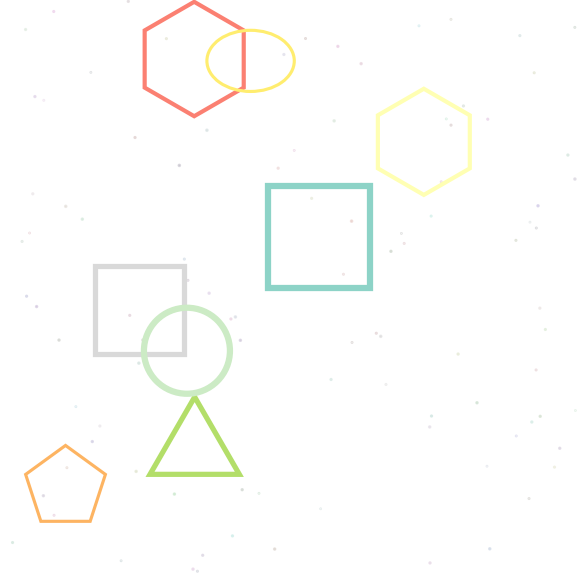[{"shape": "square", "thickness": 3, "radius": 0.44, "center": [0.552, 0.589]}, {"shape": "hexagon", "thickness": 2, "radius": 0.46, "center": [0.734, 0.754]}, {"shape": "hexagon", "thickness": 2, "radius": 0.5, "center": [0.336, 0.897]}, {"shape": "pentagon", "thickness": 1.5, "radius": 0.36, "center": [0.113, 0.155]}, {"shape": "triangle", "thickness": 2.5, "radius": 0.45, "center": [0.337, 0.222]}, {"shape": "square", "thickness": 2.5, "radius": 0.38, "center": [0.242, 0.462]}, {"shape": "circle", "thickness": 3, "radius": 0.37, "center": [0.324, 0.392]}, {"shape": "oval", "thickness": 1.5, "radius": 0.38, "center": [0.434, 0.894]}]